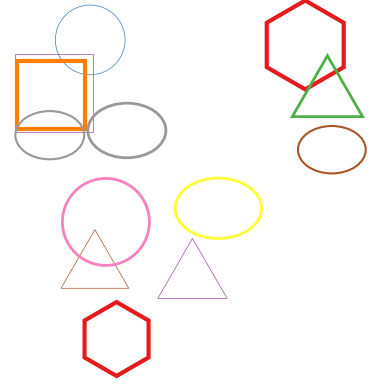[{"shape": "hexagon", "thickness": 3, "radius": 0.58, "center": [0.793, 0.883]}, {"shape": "hexagon", "thickness": 3, "radius": 0.48, "center": [0.303, 0.119]}, {"shape": "circle", "thickness": 0.5, "radius": 0.45, "center": [0.234, 0.896]}, {"shape": "triangle", "thickness": 2, "radius": 0.53, "center": [0.851, 0.75]}, {"shape": "square", "thickness": 0.5, "radius": 0.51, "center": [0.141, 0.758]}, {"shape": "triangle", "thickness": 0.5, "radius": 0.52, "center": [0.5, 0.277]}, {"shape": "square", "thickness": 3, "radius": 0.44, "center": [0.133, 0.753]}, {"shape": "oval", "thickness": 2, "radius": 0.56, "center": [0.567, 0.459]}, {"shape": "oval", "thickness": 1.5, "radius": 0.44, "center": [0.862, 0.611]}, {"shape": "triangle", "thickness": 0.5, "radius": 0.51, "center": [0.246, 0.302]}, {"shape": "circle", "thickness": 2, "radius": 0.56, "center": [0.275, 0.424]}, {"shape": "oval", "thickness": 1.5, "radius": 0.45, "center": [0.129, 0.649]}, {"shape": "oval", "thickness": 2, "radius": 0.51, "center": [0.33, 0.661]}]